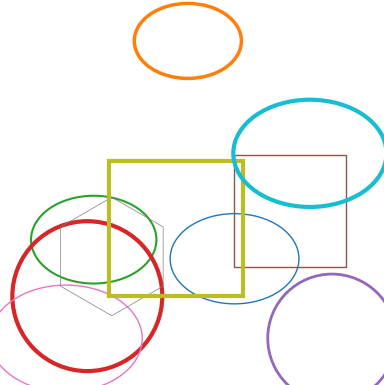[{"shape": "oval", "thickness": 1, "radius": 0.84, "center": [0.609, 0.328]}, {"shape": "oval", "thickness": 2.5, "radius": 0.7, "center": [0.488, 0.894]}, {"shape": "oval", "thickness": 1.5, "radius": 0.81, "center": [0.243, 0.378]}, {"shape": "circle", "thickness": 3, "radius": 0.97, "center": [0.227, 0.231]}, {"shape": "circle", "thickness": 2, "radius": 0.83, "center": [0.862, 0.121]}, {"shape": "square", "thickness": 1, "radius": 0.73, "center": [0.754, 0.453]}, {"shape": "oval", "thickness": 1, "radius": 0.99, "center": [0.171, 0.121]}, {"shape": "hexagon", "thickness": 0.5, "radius": 0.77, "center": [0.29, 0.334]}, {"shape": "square", "thickness": 3, "radius": 0.87, "center": [0.457, 0.406]}, {"shape": "oval", "thickness": 3, "radius": 0.99, "center": [0.805, 0.602]}]